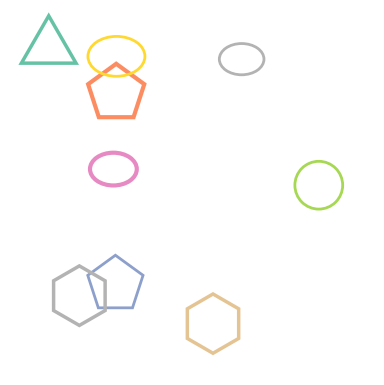[{"shape": "triangle", "thickness": 2.5, "radius": 0.41, "center": [0.127, 0.877]}, {"shape": "pentagon", "thickness": 3, "radius": 0.38, "center": [0.302, 0.758]}, {"shape": "pentagon", "thickness": 2, "radius": 0.38, "center": [0.3, 0.262]}, {"shape": "oval", "thickness": 3, "radius": 0.3, "center": [0.295, 0.561]}, {"shape": "circle", "thickness": 2, "radius": 0.31, "center": [0.828, 0.519]}, {"shape": "oval", "thickness": 2, "radius": 0.37, "center": [0.302, 0.854]}, {"shape": "hexagon", "thickness": 2.5, "radius": 0.38, "center": [0.553, 0.159]}, {"shape": "hexagon", "thickness": 2.5, "radius": 0.39, "center": [0.206, 0.232]}, {"shape": "oval", "thickness": 2, "radius": 0.29, "center": [0.628, 0.846]}]